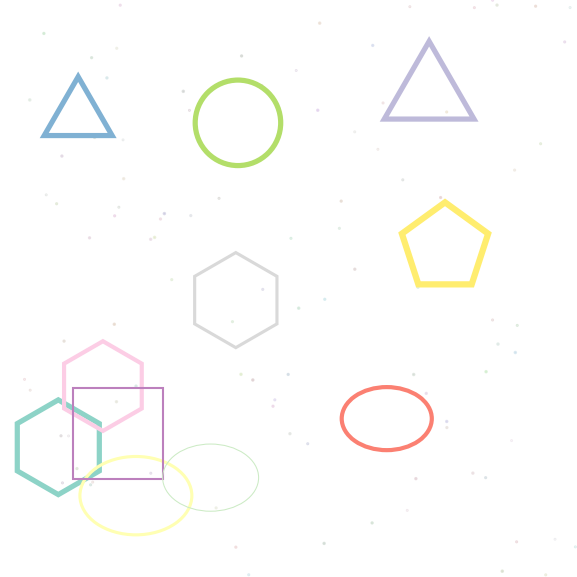[{"shape": "hexagon", "thickness": 2.5, "radius": 0.41, "center": [0.101, 0.225]}, {"shape": "oval", "thickness": 1.5, "radius": 0.48, "center": [0.235, 0.141]}, {"shape": "triangle", "thickness": 2.5, "radius": 0.45, "center": [0.743, 0.838]}, {"shape": "oval", "thickness": 2, "radius": 0.39, "center": [0.67, 0.274]}, {"shape": "triangle", "thickness": 2.5, "radius": 0.34, "center": [0.135, 0.798]}, {"shape": "circle", "thickness": 2.5, "radius": 0.37, "center": [0.412, 0.786]}, {"shape": "hexagon", "thickness": 2, "radius": 0.39, "center": [0.178, 0.331]}, {"shape": "hexagon", "thickness": 1.5, "radius": 0.41, "center": [0.408, 0.479]}, {"shape": "square", "thickness": 1, "radius": 0.39, "center": [0.205, 0.249]}, {"shape": "oval", "thickness": 0.5, "radius": 0.42, "center": [0.365, 0.172]}, {"shape": "pentagon", "thickness": 3, "radius": 0.39, "center": [0.771, 0.57]}]